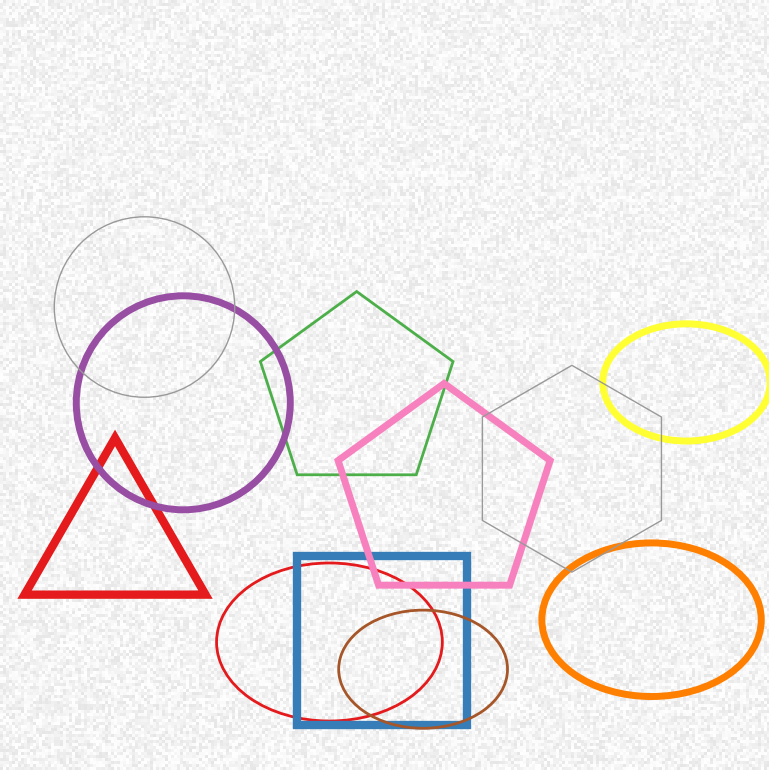[{"shape": "oval", "thickness": 1, "radius": 0.73, "center": [0.428, 0.166]}, {"shape": "triangle", "thickness": 3, "radius": 0.68, "center": [0.149, 0.296]}, {"shape": "square", "thickness": 3, "radius": 0.55, "center": [0.496, 0.168]}, {"shape": "pentagon", "thickness": 1, "radius": 0.66, "center": [0.463, 0.49]}, {"shape": "circle", "thickness": 2.5, "radius": 0.69, "center": [0.238, 0.477]}, {"shape": "oval", "thickness": 2.5, "radius": 0.71, "center": [0.846, 0.195]}, {"shape": "oval", "thickness": 2.5, "radius": 0.54, "center": [0.892, 0.503]}, {"shape": "oval", "thickness": 1, "radius": 0.55, "center": [0.549, 0.131]}, {"shape": "pentagon", "thickness": 2.5, "radius": 0.72, "center": [0.577, 0.357]}, {"shape": "circle", "thickness": 0.5, "radius": 0.59, "center": [0.188, 0.601]}, {"shape": "hexagon", "thickness": 0.5, "radius": 0.67, "center": [0.743, 0.391]}]